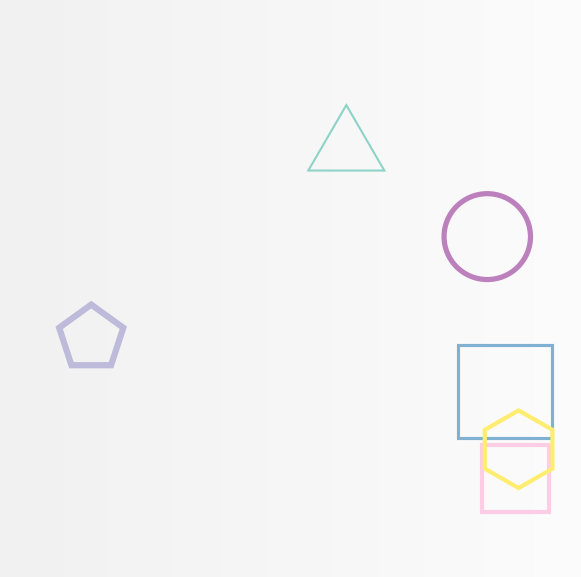[{"shape": "triangle", "thickness": 1, "radius": 0.38, "center": [0.596, 0.742]}, {"shape": "pentagon", "thickness": 3, "radius": 0.29, "center": [0.157, 0.414]}, {"shape": "square", "thickness": 1.5, "radius": 0.4, "center": [0.869, 0.321]}, {"shape": "square", "thickness": 2, "radius": 0.29, "center": [0.888, 0.17]}, {"shape": "circle", "thickness": 2.5, "radius": 0.37, "center": [0.838, 0.589]}, {"shape": "hexagon", "thickness": 2, "radius": 0.34, "center": [0.892, 0.221]}]